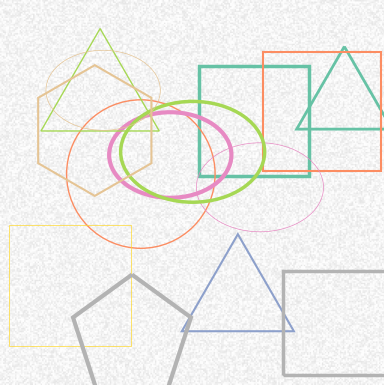[{"shape": "square", "thickness": 2.5, "radius": 0.71, "center": [0.66, 0.687]}, {"shape": "triangle", "thickness": 2, "radius": 0.71, "center": [0.894, 0.736]}, {"shape": "circle", "thickness": 1, "radius": 0.96, "center": [0.366, 0.548]}, {"shape": "square", "thickness": 1.5, "radius": 0.77, "center": [0.837, 0.71]}, {"shape": "triangle", "thickness": 1.5, "radius": 0.84, "center": [0.618, 0.224]}, {"shape": "oval", "thickness": 0.5, "radius": 0.83, "center": [0.675, 0.514]}, {"shape": "oval", "thickness": 3, "radius": 0.79, "center": [0.442, 0.597]}, {"shape": "oval", "thickness": 2.5, "radius": 0.94, "center": [0.5, 0.606]}, {"shape": "triangle", "thickness": 1, "radius": 0.89, "center": [0.26, 0.748]}, {"shape": "square", "thickness": 0.5, "radius": 0.79, "center": [0.181, 0.258]}, {"shape": "oval", "thickness": 0.5, "radius": 0.74, "center": [0.268, 0.765]}, {"shape": "hexagon", "thickness": 1.5, "radius": 0.85, "center": [0.246, 0.661]}, {"shape": "square", "thickness": 2.5, "radius": 0.67, "center": [0.869, 0.16]}, {"shape": "pentagon", "thickness": 3, "radius": 0.81, "center": [0.343, 0.126]}]